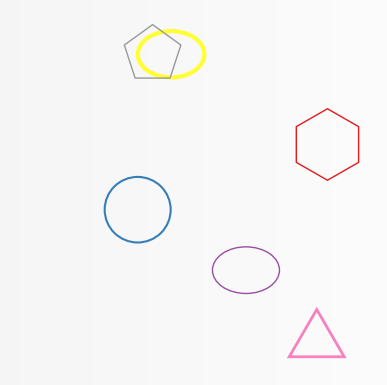[{"shape": "hexagon", "thickness": 1, "radius": 0.46, "center": [0.845, 0.625]}, {"shape": "circle", "thickness": 1.5, "radius": 0.43, "center": [0.355, 0.455]}, {"shape": "oval", "thickness": 1, "radius": 0.43, "center": [0.635, 0.298]}, {"shape": "oval", "thickness": 3, "radius": 0.43, "center": [0.442, 0.859]}, {"shape": "triangle", "thickness": 2, "radius": 0.41, "center": [0.817, 0.114]}, {"shape": "pentagon", "thickness": 1, "radius": 0.38, "center": [0.394, 0.859]}]